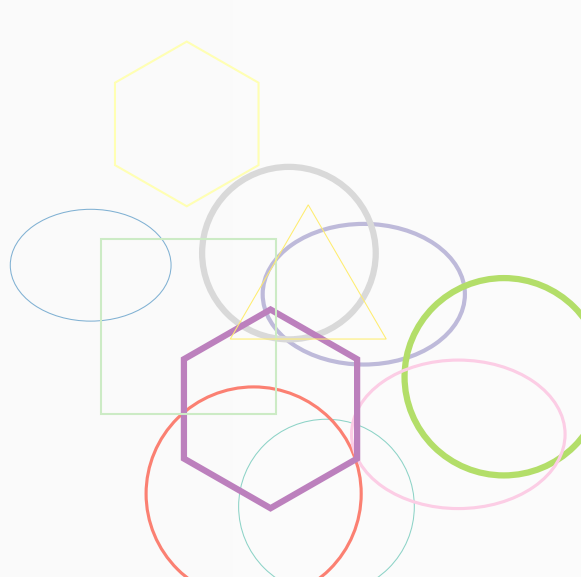[{"shape": "circle", "thickness": 0.5, "radius": 0.76, "center": [0.562, 0.122]}, {"shape": "hexagon", "thickness": 1, "radius": 0.71, "center": [0.321, 0.785]}, {"shape": "oval", "thickness": 2, "radius": 0.87, "center": [0.626, 0.49]}, {"shape": "circle", "thickness": 1.5, "radius": 0.93, "center": [0.436, 0.144]}, {"shape": "oval", "thickness": 0.5, "radius": 0.69, "center": [0.156, 0.54]}, {"shape": "circle", "thickness": 3, "radius": 0.85, "center": [0.867, 0.347]}, {"shape": "oval", "thickness": 1.5, "radius": 0.92, "center": [0.789, 0.247]}, {"shape": "circle", "thickness": 3, "radius": 0.75, "center": [0.497, 0.561]}, {"shape": "hexagon", "thickness": 3, "radius": 0.86, "center": [0.465, 0.291]}, {"shape": "square", "thickness": 1, "radius": 0.75, "center": [0.324, 0.434]}, {"shape": "triangle", "thickness": 0.5, "radius": 0.77, "center": [0.53, 0.49]}]